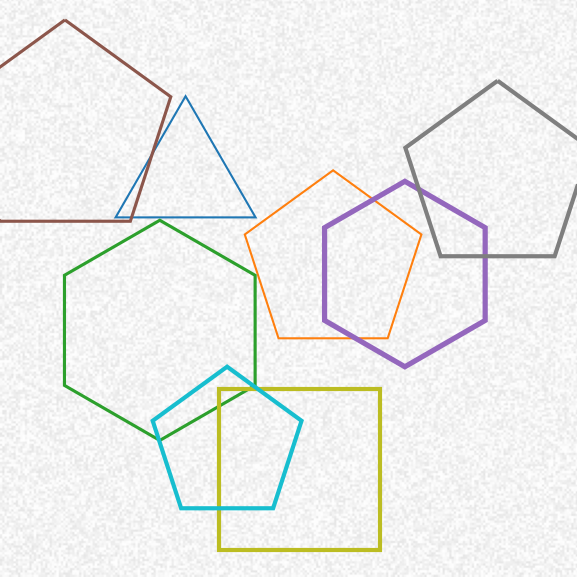[{"shape": "triangle", "thickness": 1, "radius": 0.7, "center": [0.321, 0.693]}, {"shape": "pentagon", "thickness": 1, "radius": 0.8, "center": [0.577, 0.543]}, {"shape": "hexagon", "thickness": 1.5, "radius": 0.95, "center": [0.277, 0.427]}, {"shape": "hexagon", "thickness": 2.5, "radius": 0.8, "center": [0.701, 0.525]}, {"shape": "pentagon", "thickness": 1.5, "radius": 0.96, "center": [0.112, 0.772]}, {"shape": "pentagon", "thickness": 2, "radius": 0.84, "center": [0.862, 0.691]}, {"shape": "square", "thickness": 2, "radius": 0.7, "center": [0.519, 0.187]}, {"shape": "pentagon", "thickness": 2, "radius": 0.68, "center": [0.393, 0.229]}]